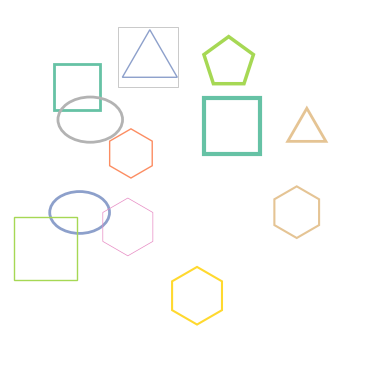[{"shape": "square", "thickness": 3, "radius": 0.36, "center": [0.603, 0.672]}, {"shape": "square", "thickness": 2, "radius": 0.3, "center": [0.201, 0.774]}, {"shape": "hexagon", "thickness": 1, "radius": 0.32, "center": [0.34, 0.601]}, {"shape": "triangle", "thickness": 1, "radius": 0.41, "center": [0.389, 0.84]}, {"shape": "oval", "thickness": 2, "radius": 0.39, "center": [0.207, 0.448]}, {"shape": "hexagon", "thickness": 0.5, "radius": 0.38, "center": [0.332, 0.411]}, {"shape": "square", "thickness": 1, "radius": 0.41, "center": [0.118, 0.355]}, {"shape": "pentagon", "thickness": 2.5, "radius": 0.34, "center": [0.594, 0.837]}, {"shape": "hexagon", "thickness": 1.5, "radius": 0.37, "center": [0.512, 0.232]}, {"shape": "hexagon", "thickness": 1.5, "radius": 0.34, "center": [0.771, 0.449]}, {"shape": "triangle", "thickness": 2, "radius": 0.29, "center": [0.797, 0.661]}, {"shape": "oval", "thickness": 2, "radius": 0.42, "center": [0.234, 0.689]}, {"shape": "square", "thickness": 0.5, "radius": 0.39, "center": [0.384, 0.852]}]